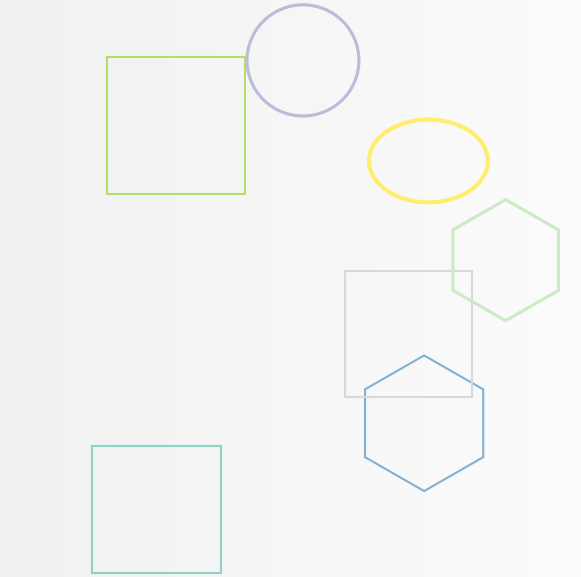[{"shape": "square", "thickness": 1, "radius": 0.55, "center": [0.27, 0.117]}, {"shape": "circle", "thickness": 1.5, "radius": 0.48, "center": [0.521, 0.895]}, {"shape": "hexagon", "thickness": 1, "radius": 0.59, "center": [0.73, 0.266]}, {"shape": "square", "thickness": 1, "radius": 0.59, "center": [0.302, 0.781]}, {"shape": "square", "thickness": 1, "radius": 0.55, "center": [0.702, 0.421]}, {"shape": "hexagon", "thickness": 1.5, "radius": 0.52, "center": [0.87, 0.549]}, {"shape": "oval", "thickness": 2, "radius": 0.51, "center": [0.737, 0.72]}]